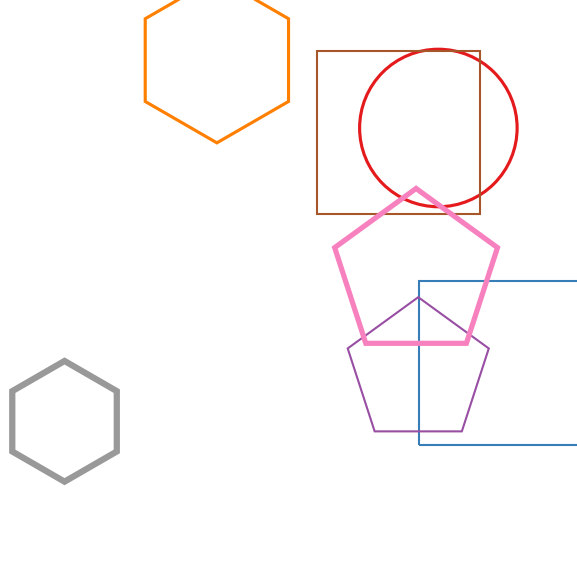[{"shape": "circle", "thickness": 1.5, "radius": 0.68, "center": [0.759, 0.778]}, {"shape": "square", "thickness": 1, "radius": 0.71, "center": [0.868, 0.37]}, {"shape": "pentagon", "thickness": 1, "radius": 0.64, "center": [0.724, 0.356]}, {"shape": "hexagon", "thickness": 1.5, "radius": 0.72, "center": [0.376, 0.895]}, {"shape": "square", "thickness": 1, "radius": 0.7, "center": [0.69, 0.77]}, {"shape": "pentagon", "thickness": 2.5, "radius": 0.74, "center": [0.72, 0.525]}, {"shape": "hexagon", "thickness": 3, "radius": 0.52, "center": [0.112, 0.27]}]